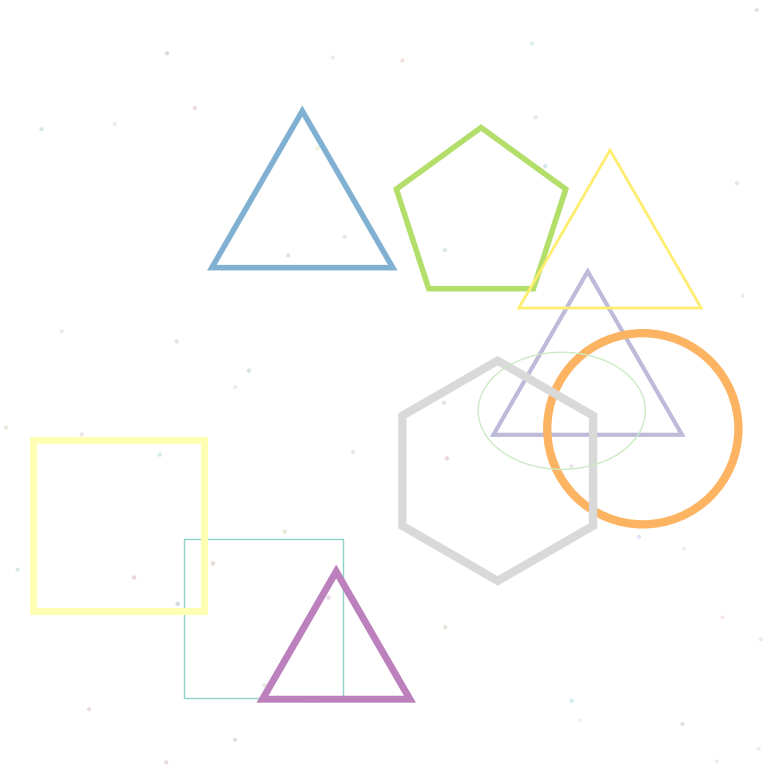[{"shape": "square", "thickness": 0.5, "radius": 0.52, "center": [0.342, 0.197]}, {"shape": "square", "thickness": 2.5, "radius": 0.55, "center": [0.154, 0.318]}, {"shape": "triangle", "thickness": 1.5, "radius": 0.71, "center": [0.763, 0.506]}, {"shape": "triangle", "thickness": 2, "radius": 0.68, "center": [0.393, 0.72]}, {"shape": "circle", "thickness": 3, "radius": 0.62, "center": [0.835, 0.443]}, {"shape": "pentagon", "thickness": 2, "radius": 0.58, "center": [0.625, 0.719]}, {"shape": "hexagon", "thickness": 3, "radius": 0.71, "center": [0.646, 0.389]}, {"shape": "triangle", "thickness": 2.5, "radius": 0.55, "center": [0.437, 0.147]}, {"shape": "oval", "thickness": 0.5, "radius": 0.54, "center": [0.73, 0.467]}, {"shape": "triangle", "thickness": 1, "radius": 0.68, "center": [0.792, 0.668]}]